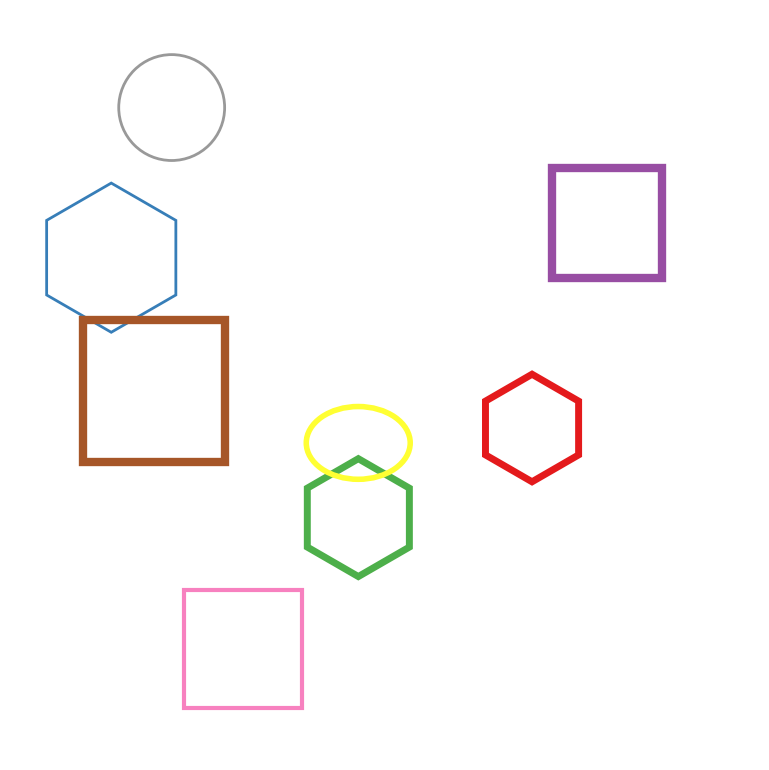[{"shape": "hexagon", "thickness": 2.5, "radius": 0.35, "center": [0.691, 0.444]}, {"shape": "hexagon", "thickness": 1, "radius": 0.48, "center": [0.144, 0.665]}, {"shape": "hexagon", "thickness": 2.5, "radius": 0.38, "center": [0.465, 0.328]}, {"shape": "square", "thickness": 3, "radius": 0.36, "center": [0.789, 0.71]}, {"shape": "oval", "thickness": 2, "radius": 0.34, "center": [0.465, 0.425]}, {"shape": "square", "thickness": 3, "radius": 0.46, "center": [0.2, 0.492]}, {"shape": "square", "thickness": 1.5, "radius": 0.38, "center": [0.316, 0.157]}, {"shape": "circle", "thickness": 1, "radius": 0.34, "center": [0.223, 0.86]}]